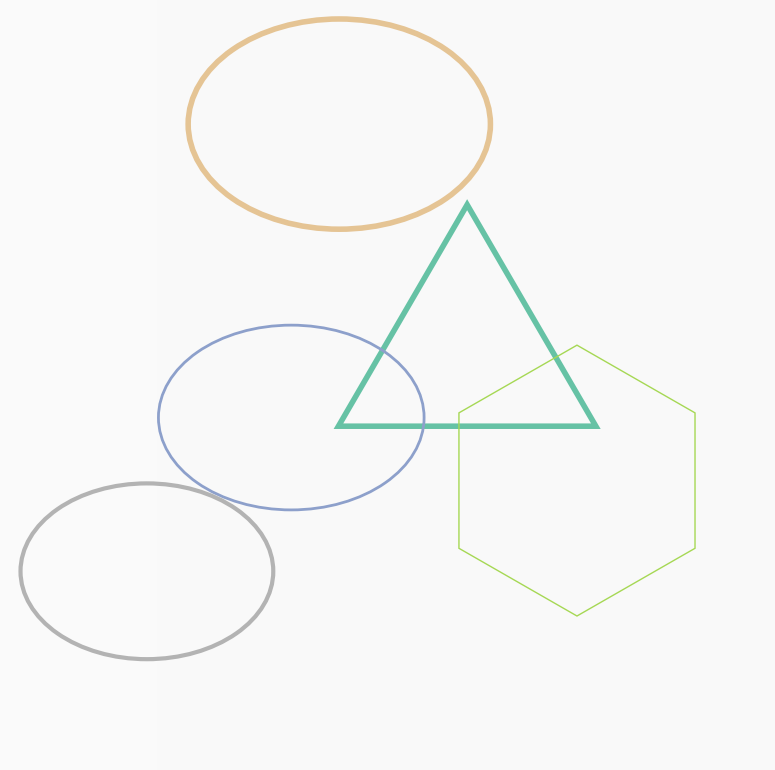[{"shape": "triangle", "thickness": 2, "radius": 0.96, "center": [0.603, 0.542]}, {"shape": "oval", "thickness": 1, "radius": 0.86, "center": [0.376, 0.458]}, {"shape": "hexagon", "thickness": 0.5, "radius": 0.88, "center": [0.744, 0.376]}, {"shape": "oval", "thickness": 2, "radius": 0.98, "center": [0.438, 0.839]}, {"shape": "oval", "thickness": 1.5, "radius": 0.82, "center": [0.19, 0.258]}]